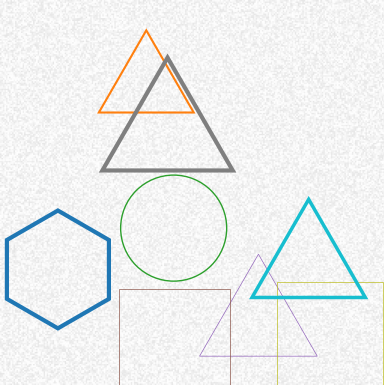[{"shape": "hexagon", "thickness": 3, "radius": 0.76, "center": [0.15, 0.3]}, {"shape": "triangle", "thickness": 1.5, "radius": 0.71, "center": [0.38, 0.779]}, {"shape": "circle", "thickness": 1, "radius": 0.69, "center": [0.451, 0.407]}, {"shape": "triangle", "thickness": 0.5, "radius": 0.88, "center": [0.671, 0.163]}, {"shape": "square", "thickness": 0.5, "radius": 0.72, "center": [0.454, 0.104]}, {"shape": "triangle", "thickness": 3, "radius": 0.98, "center": [0.435, 0.655]}, {"shape": "square", "thickness": 0.5, "radius": 0.69, "center": [0.857, 0.128]}, {"shape": "triangle", "thickness": 2.5, "radius": 0.85, "center": [0.802, 0.312]}]